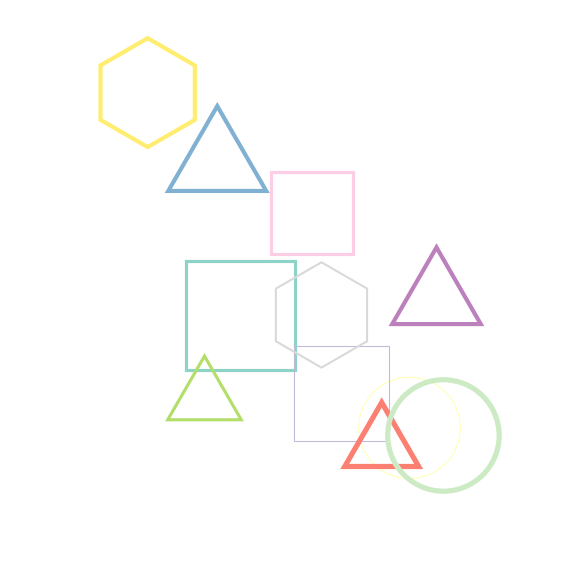[{"shape": "square", "thickness": 1.5, "radius": 0.47, "center": [0.417, 0.453]}, {"shape": "circle", "thickness": 0.5, "radius": 0.44, "center": [0.709, 0.258]}, {"shape": "square", "thickness": 0.5, "radius": 0.41, "center": [0.592, 0.318]}, {"shape": "triangle", "thickness": 2.5, "radius": 0.37, "center": [0.661, 0.228]}, {"shape": "triangle", "thickness": 2, "radius": 0.49, "center": [0.376, 0.717]}, {"shape": "triangle", "thickness": 1.5, "radius": 0.37, "center": [0.354, 0.309]}, {"shape": "square", "thickness": 1.5, "radius": 0.35, "center": [0.54, 0.63]}, {"shape": "hexagon", "thickness": 1, "radius": 0.46, "center": [0.557, 0.454]}, {"shape": "triangle", "thickness": 2, "radius": 0.44, "center": [0.756, 0.482]}, {"shape": "circle", "thickness": 2.5, "radius": 0.48, "center": [0.768, 0.245]}, {"shape": "hexagon", "thickness": 2, "radius": 0.47, "center": [0.256, 0.839]}]